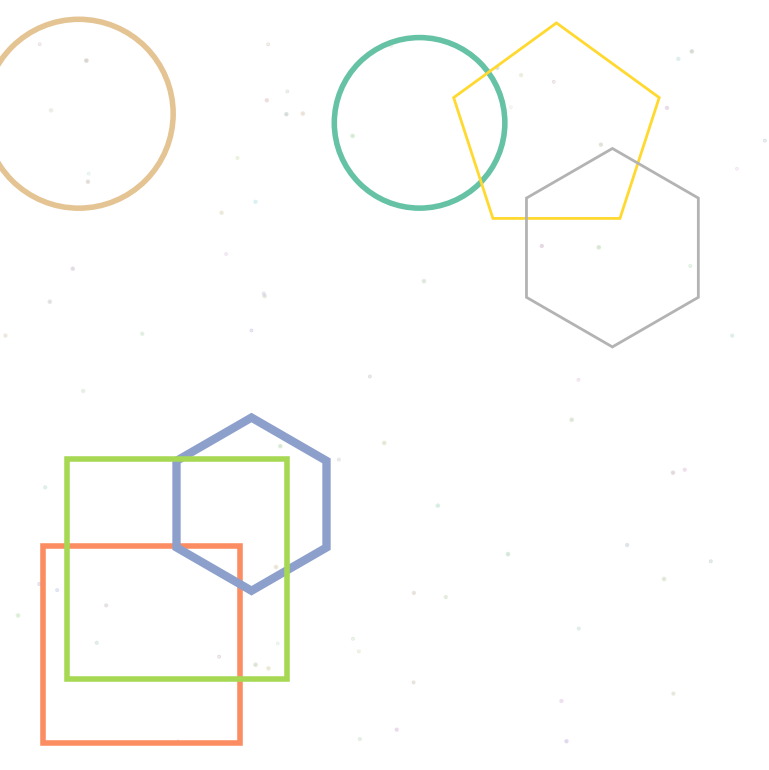[{"shape": "circle", "thickness": 2, "radius": 0.55, "center": [0.545, 0.84]}, {"shape": "square", "thickness": 2, "radius": 0.64, "center": [0.183, 0.163]}, {"shape": "hexagon", "thickness": 3, "radius": 0.56, "center": [0.327, 0.345]}, {"shape": "square", "thickness": 2, "radius": 0.71, "center": [0.23, 0.261]}, {"shape": "pentagon", "thickness": 1, "radius": 0.7, "center": [0.723, 0.83]}, {"shape": "circle", "thickness": 2, "radius": 0.61, "center": [0.102, 0.852]}, {"shape": "hexagon", "thickness": 1, "radius": 0.64, "center": [0.795, 0.678]}]